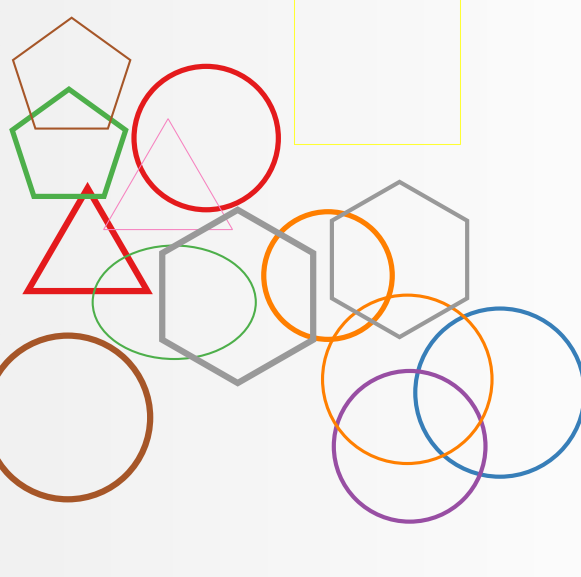[{"shape": "circle", "thickness": 2.5, "radius": 0.62, "center": [0.355, 0.76]}, {"shape": "triangle", "thickness": 3, "radius": 0.59, "center": [0.151, 0.555]}, {"shape": "circle", "thickness": 2, "radius": 0.73, "center": [0.86, 0.319]}, {"shape": "oval", "thickness": 1, "radius": 0.7, "center": [0.3, 0.476]}, {"shape": "pentagon", "thickness": 2.5, "radius": 0.51, "center": [0.119, 0.742]}, {"shape": "circle", "thickness": 2, "radius": 0.65, "center": [0.705, 0.226]}, {"shape": "circle", "thickness": 2.5, "radius": 0.55, "center": [0.564, 0.522]}, {"shape": "circle", "thickness": 1.5, "radius": 0.73, "center": [0.701, 0.342]}, {"shape": "square", "thickness": 0.5, "radius": 0.71, "center": [0.649, 0.892]}, {"shape": "circle", "thickness": 3, "radius": 0.71, "center": [0.117, 0.276]}, {"shape": "pentagon", "thickness": 1, "radius": 0.53, "center": [0.123, 0.862]}, {"shape": "triangle", "thickness": 0.5, "radius": 0.64, "center": [0.289, 0.666]}, {"shape": "hexagon", "thickness": 3, "radius": 0.75, "center": [0.409, 0.486]}, {"shape": "hexagon", "thickness": 2, "radius": 0.67, "center": [0.687, 0.55]}]